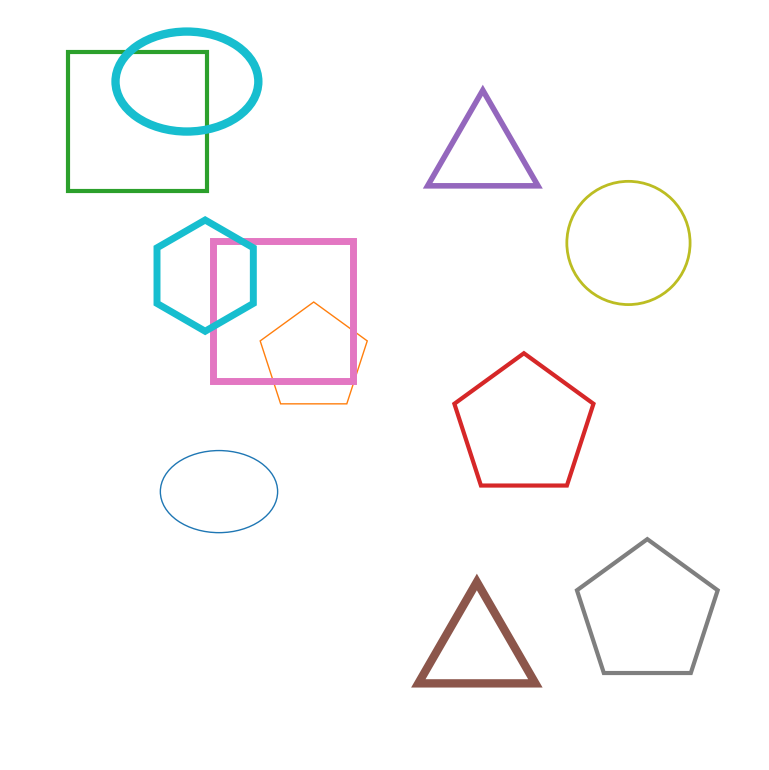[{"shape": "oval", "thickness": 0.5, "radius": 0.38, "center": [0.284, 0.362]}, {"shape": "pentagon", "thickness": 0.5, "radius": 0.37, "center": [0.407, 0.535]}, {"shape": "square", "thickness": 1.5, "radius": 0.45, "center": [0.178, 0.842]}, {"shape": "pentagon", "thickness": 1.5, "radius": 0.47, "center": [0.68, 0.446]}, {"shape": "triangle", "thickness": 2, "radius": 0.41, "center": [0.627, 0.8]}, {"shape": "triangle", "thickness": 3, "radius": 0.44, "center": [0.619, 0.156]}, {"shape": "square", "thickness": 2.5, "radius": 0.45, "center": [0.368, 0.596]}, {"shape": "pentagon", "thickness": 1.5, "radius": 0.48, "center": [0.841, 0.204]}, {"shape": "circle", "thickness": 1, "radius": 0.4, "center": [0.816, 0.684]}, {"shape": "oval", "thickness": 3, "radius": 0.46, "center": [0.243, 0.894]}, {"shape": "hexagon", "thickness": 2.5, "radius": 0.36, "center": [0.266, 0.642]}]